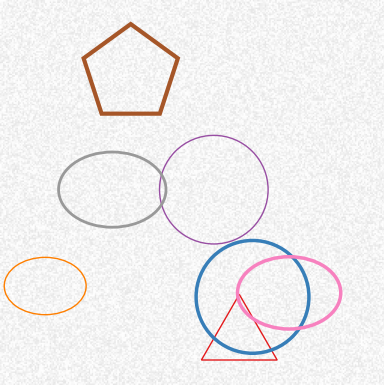[{"shape": "triangle", "thickness": 1, "radius": 0.57, "center": [0.622, 0.122]}, {"shape": "circle", "thickness": 2.5, "radius": 0.73, "center": [0.656, 0.229]}, {"shape": "circle", "thickness": 1, "radius": 0.71, "center": [0.555, 0.507]}, {"shape": "oval", "thickness": 1, "radius": 0.53, "center": [0.117, 0.257]}, {"shape": "pentagon", "thickness": 3, "radius": 0.64, "center": [0.34, 0.809]}, {"shape": "oval", "thickness": 2.5, "radius": 0.67, "center": [0.751, 0.239]}, {"shape": "oval", "thickness": 2, "radius": 0.7, "center": [0.292, 0.507]}]